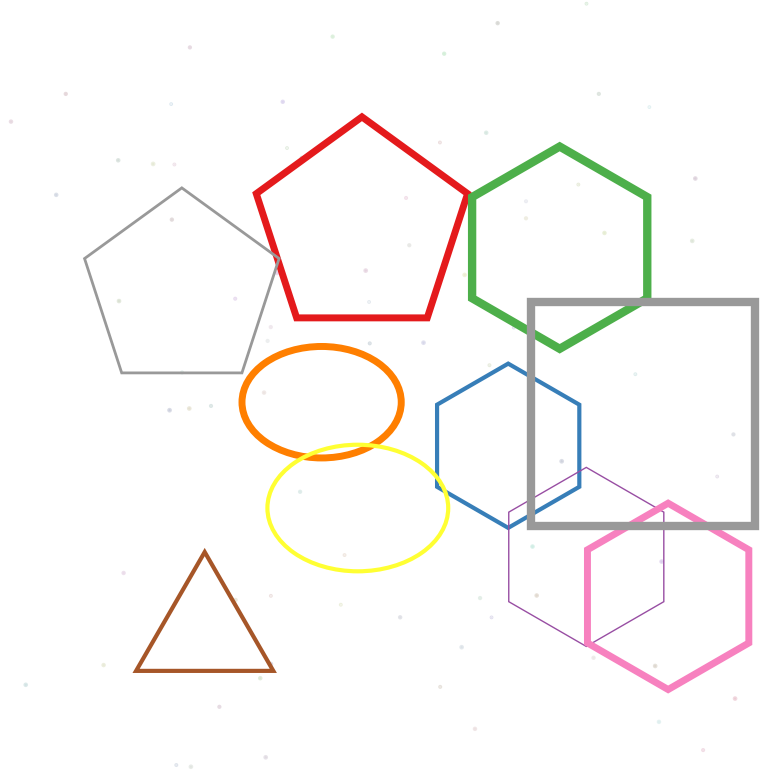[{"shape": "pentagon", "thickness": 2.5, "radius": 0.72, "center": [0.47, 0.704]}, {"shape": "hexagon", "thickness": 1.5, "radius": 0.53, "center": [0.66, 0.421]}, {"shape": "hexagon", "thickness": 3, "radius": 0.66, "center": [0.727, 0.678]}, {"shape": "hexagon", "thickness": 0.5, "radius": 0.58, "center": [0.761, 0.277]}, {"shape": "oval", "thickness": 2.5, "radius": 0.52, "center": [0.418, 0.478]}, {"shape": "oval", "thickness": 1.5, "radius": 0.59, "center": [0.465, 0.34]}, {"shape": "triangle", "thickness": 1.5, "radius": 0.51, "center": [0.266, 0.18]}, {"shape": "hexagon", "thickness": 2.5, "radius": 0.6, "center": [0.868, 0.225]}, {"shape": "pentagon", "thickness": 1, "radius": 0.66, "center": [0.236, 0.623]}, {"shape": "square", "thickness": 3, "radius": 0.73, "center": [0.835, 0.462]}]